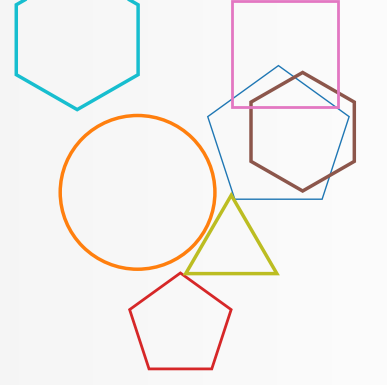[{"shape": "pentagon", "thickness": 1, "radius": 0.96, "center": [0.719, 0.638]}, {"shape": "circle", "thickness": 2.5, "radius": 1.0, "center": [0.355, 0.5]}, {"shape": "pentagon", "thickness": 2, "radius": 0.69, "center": [0.466, 0.153]}, {"shape": "hexagon", "thickness": 2.5, "radius": 0.77, "center": [0.781, 0.658]}, {"shape": "square", "thickness": 2, "radius": 0.69, "center": [0.736, 0.86]}, {"shape": "triangle", "thickness": 2.5, "radius": 0.68, "center": [0.597, 0.357]}, {"shape": "hexagon", "thickness": 2.5, "radius": 0.91, "center": [0.199, 0.897]}]